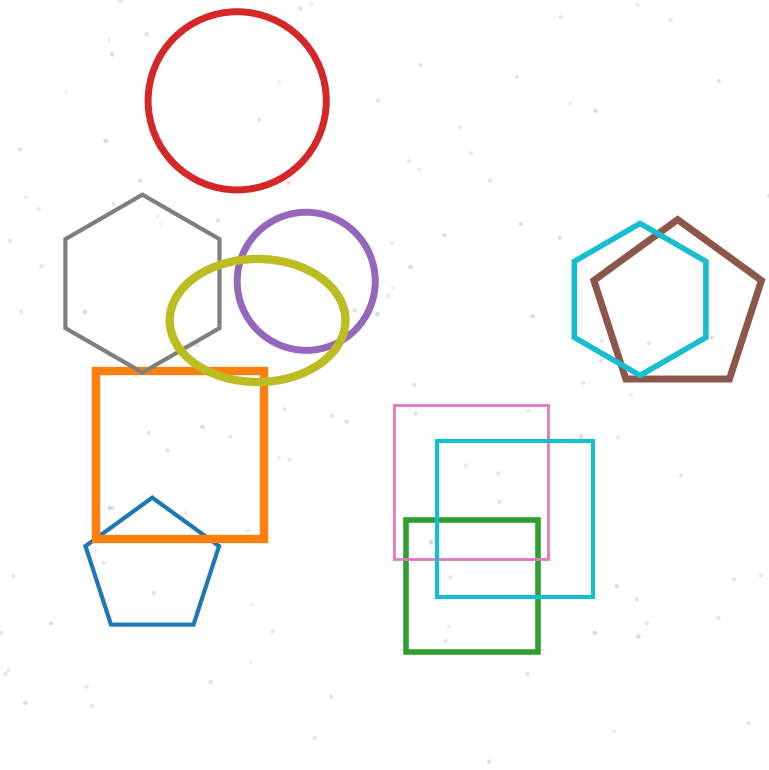[{"shape": "pentagon", "thickness": 1.5, "radius": 0.46, "center": [0.198, 0.263]}, {"shape": "square", "thickness": 3, "radius": 0.54, "center": [0.234, 0.409]}, {"shape": "square", "thickness": 2, "radius": 0.43, "center": [0.613, 0.239]}, {"shape": "circle", "thickness": 2.5, "radius": 0.58, "center": [0.308, 0.869]}, {"shape": "circle", "thickness": 2.5, "radius": 0.45, "center": [0.398, 0.635]}, {"shape": "pentagon", "thickness": 2.5, "radius": 0.57, "center": [0.88, 0.6]}, {"shape": "square", "thickness": 1, "radius": 0.5, "center": [0.612, 0.374]}, {"shape": "hexagon", "thickness": 1.5, "radius": 0.58, "center": [0.185, 0.632]}, {"shape": "oval", "thickness": 3, "radius": 0.57, "center": [0.335, 0.584]}, {"shape": "hexagon", "thickness": 2, "radius": 0.49, "center": [0.831, 0.611]}, {"shape": "square", "thickness": 1.5, "radius": 0.51, "center": [0.669, 0.326]}]